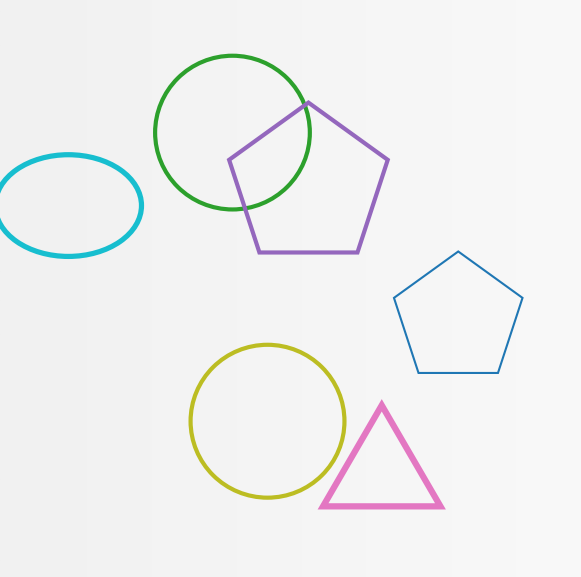[{"shape": "pentagon", "thickness": 1, "radius": 0.58, "center": [0.788, 0.447]}, {"shape": "circle", "thickness": 2, "radius": 0.67, "center": [0.4, 0.77]}, {"shape": "pentagon", "thickness": 2, "radius": 0.72, "center": [0.531, 0.678]}, {"shape": "triangle", "thickness": 3, "radius": 0.58, "center": [0.657, 0.181]}, {"shape": "circle", "thickness": 2, "radius": 0.66, "center": [0.46, 0.27]}, {"shape": "oval", "thickness": 2.5, "radius": 0.63, "center": [0.118, 0.643]}]